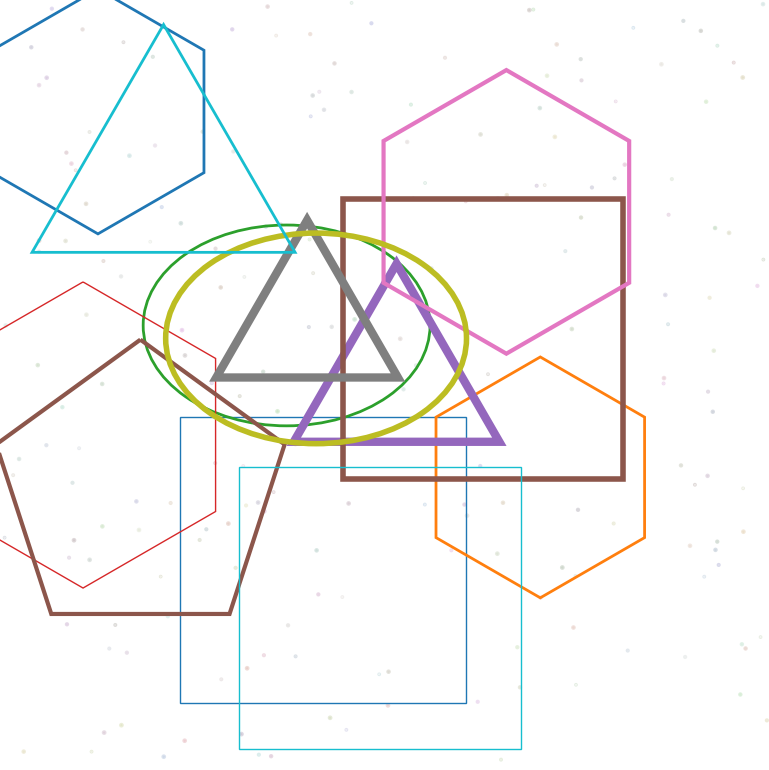[{"shape": "hexagon", "thickness": 1, "radius": 0.79, "center": [0.127, 0.855]}, {"shape": "square", "thickness": 0.5, "radius": 0.93, "center": [0.419, 0.272]}, {"shape": "hexagon", "thickness": 1, "radius": 0.78, "center": [0.702, 0.38]}, {"shape": "oval", "thickness": 1, "radius": 0.93, "center": [0.372, 0.577]}, {"shape": "hexagon", "thickness": 0.5, "radius": 0.99, "center": [0.108, 0.435]}, {"shape": "triangle", "thickness": 3, "radius": 0.77, "center": [0.515, 0.503]}, {"shape": "square", "thickness": 2, "radius": 0.91, "center": [0.627, 0.56]}, {"shape": "pentagon", "thickness": 1.5, "radius": 0.98, "center": [0.182, 0.362]}, {"shape": "hexagon", "thickness": 1.5, "radius": 0.92, "center": [0.658, 0.725]}, {"shape": "triangle", "thickness": 3, "radius": 0.68, "center": [0.399, 0.578]}, {"shape": "oval", "thickness": 2, "radius": 0.98, "center": [0.411, 0.561]}, {"shape": "triangle", "thickness": 1, "radius": 0.99, "center": [0.212, 0.771]}, {"shape": "square", "thickness": 0.5, "radius": 0.92, "center": [0.493, 0.211]}]